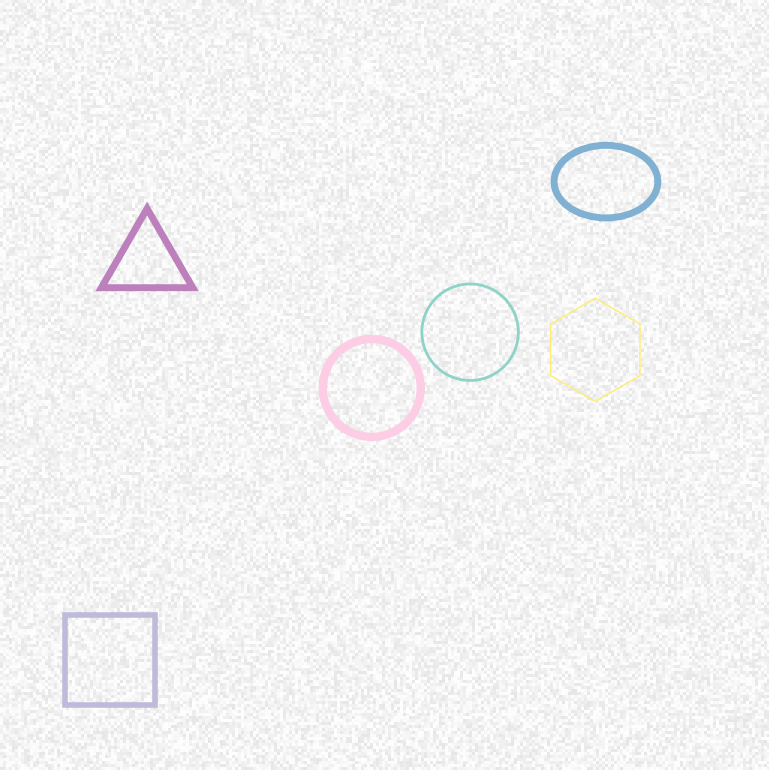[{"shape": "circle", "thickness": 1, "radius": 0.31, "center": [0.611, 0.569]}, {"shape": "square", "thickness": 2, "radius": 0.29, "center": [0.143, 0.143]}, {"shape": "oval", "thickness": 2.5, "radius": 0.34, "center": [0.787, 0.764]}, {"shape": "circle", "thickness": 3, "radius": 0.32, "center": [0.483, 0.496]}, {"shape": "triangle", "thickness": 2.5, "radius": 0.34, "center": [0.191, 0.661]}, {"shape": "hexagon", "thickness": 0.5, "radius": 0.34, "center": [0.773, 0.546]}]